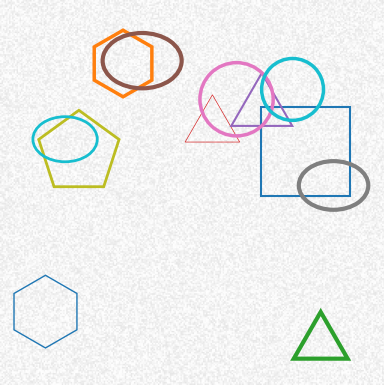[{"shape": "hexagon", "thickness": 1, "radius": 0.47, "center": [0.118, 0.191]}, {"shape": "square", "thickness": 1.5, "radius": 0.58, "center": [0.793, 0.606]}, {"shape": "hexagon", "thickness": 2.5, "radius": 0.43, "center": [0.32, 0.835]}, {"shape": "triangle", "thickness": 3, "radius": 0.4, "center": [0.833, 0.109]}, {"shape": "triangle", "thickness": 0.5, "radius": 0.41, "center": [0.552, 0.672]}, {"shape": "triangle", "thickness": 1.5, "radius": 0.46, "center": [0.68, 0.719]}, {"shape": "oval", "thickness": 3, "radius": 0.51, "center": [0.369, 0.842]}, {"shape": "circle", "thickness": 2.5, "radius": 0.48, "center": [0.614, 0.742]}, {"shape": "oval", "thickness": 3, "radius": 0.45, "center": [0.866, 0.518]}, {"shape": "pentagon", "thickness": 2, "radius": 0.55, "center": [0.205, 0.604]}, {"shape": "oval", "thickness": 2, "radius": 0.42, "center": [0.169, 0.638]}, {"shape": "circle", "thickness": 2.5, "radius": 0.4, "center": [0.76, 0.768]}]